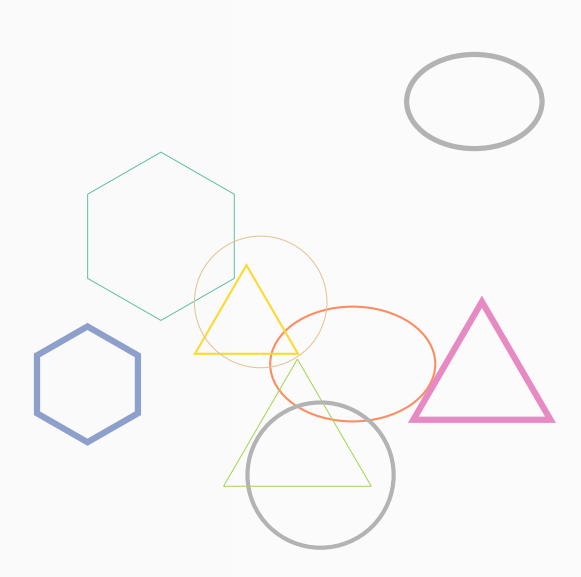[{"shape": "hexagon", "thickness": 0.5, "radius": 0.73, "center": [0.277, 0.59]}, {"shape": "oval", "thickness": 1, "radius": 0.71, "center": [0.607, 0.369]}, {"shape": "hexagon", "thickness": 3, "radius": 0.5, "center": [0.15, 0.334]}, {"shape": "triangle", "thickness": 3, "radius": 0.68, "center": [0.829, 0.34]}, {"shape": "triangle", "thickness": 0.5, "radius": 0.73, "center": [0.512, 0.23]}, {"shape": "triangle", "thickness": 1, "radius": 0.51, "center": [0.424, 0.438]}, {"shape": "circle", "thickness": 0.5, "radius": 0.57, "center": [0.448, 0.476]}, {"shape": "oval", "thickness": 2.5, "radius": 0.58, "center": [0.816, 0.823]}, {"shape": "circle", "thickness": 2, "radius": 0.63, "center": [0.551, 0.176]}]